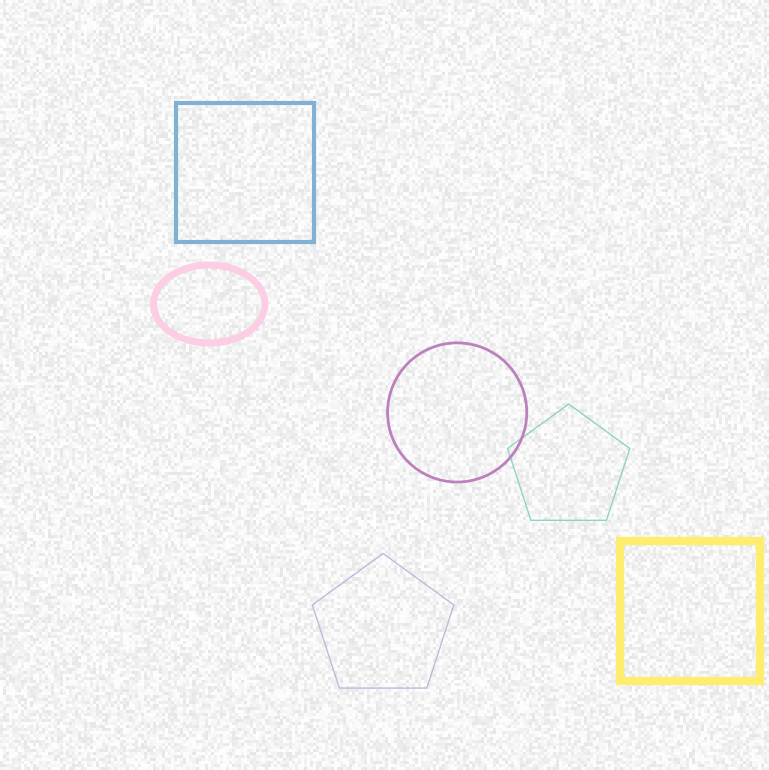[{"shape": "pentagon", "thickness": 0.5, "radius": 0.42, "center": [0.739, 0.392]}, {"shape": "pentagon", "thickness": 0.5, "radius": 0.48, "center": [0.498, 0.185]}, {"shape": "square", "thickness": 1.5, "radius": 0.45, "center": [0.318, 0.776]}, {"shape": "oval", "thickness": 2.5, "radius": 0.36, "center": [0.272, 0.605]}, {"shape": "circle", "thickness": 1, "radius": 0.45, "center": [0.594, 0.464]}, {"shape": "square", "thickness": 3, "radius": 0.46, "center": [0.896, 0.206]}]